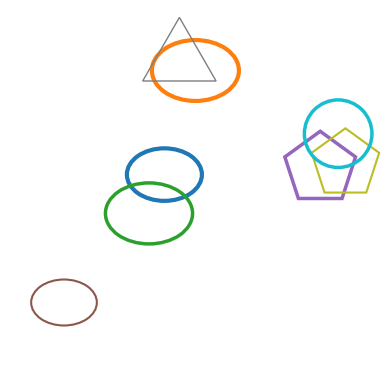[{"shape": "oval", "thickness": 3, "radius": 0.49, "center": [0.427, 0.547]}, {"shape": "oval", "thickness": 3, "radius": 0.56, "center": [0.508, 0.817]}, {"shape": "oval", "thickness": 2.5, "radius": 0.57, "center": [0.387, 0.446]}, {"shape": "pentagon", "thickness": 2.5, "radius": 0.48, "center": [0.832, 0.563]}, {"shape": "oval", "thickness": 1.5, "radius": 0.43, "center": [0.166, 0.214]}, {"shape": "triangle", "thickness": 1, "radius": 0.55, "center": [0.466, 0.845]}, {"shape": "pentagon", "thickness": 1.5, "radius": 0.46, "center": [0.897, 0.574]}, {"shape": "circle", "thickness": 2.5, "radius": 0.44, "center": [0.878, 0.653]}]